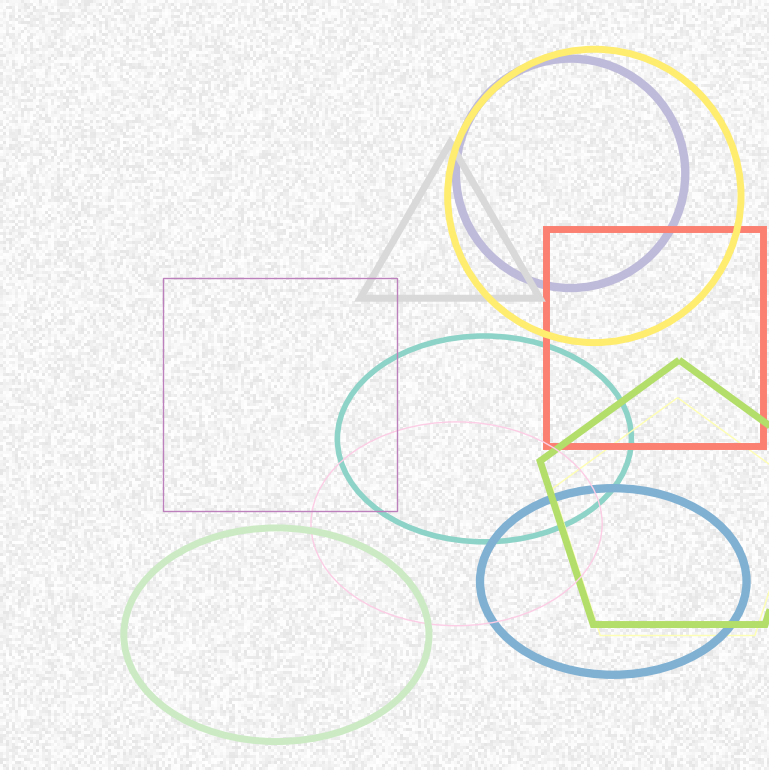[{"shape": "oval", "thickness": 2, "radius": 0.95, "center": [0.629, 0.43]}, {"shape": "pentagon", "thickness": 0.5, "radius": 0.85, "center": [0.88, 0.313]}, {"shape": "circle", "thickness": 3, "radius": 0.74, "center": [0.741, 0.775]}, {"shape": "square", "thickness": 2.5, "radius": 0.7, "center": [0.85, 0.562]}, {"shape": "oval", "thickness": 3, "radius": 0.87, "center": [0.796, 0.245]}, {"shape": "pentagon", "thickness": 2.5, "radius": 0.95, "center": [0.882, 0.343]}, {"shape": "oval", "thickness": 0.5, "radius": 0.95, "center": [0.593, 0.32]}, {"shape": "triangle", "thickness": 2.5, "radius": 0.67, "center": [0.585, 0.68]}, {"shape": "square", "thickness": 0.5, "radius": 0.76, "center": [0.363, 0.488]}, {"shape": "oval", "thickness": 2.5, "radius": 0.99, "center": [0.359, 0.176]}, {"shape": "circle", "thickness": 2.5, "radius": 0.95, "center": [0.772, 0.746]}]